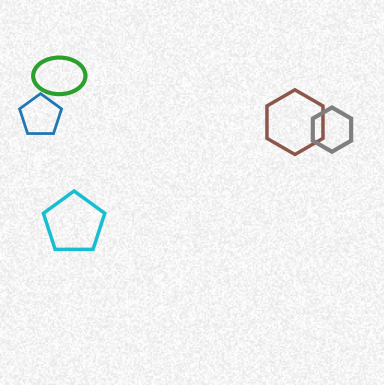[{"shape": "pentagon", "thickness": 2, "radius": 0.29, "center": [0.105, 0.7]}, {"shape": "oval", "thickness": 3, "radius": 0.34, "center": [0.154, 0.803]}, {"shape": "hexagon", "thickness": 2.5, "radius": 0.42, "center": [0.766, 0.683]}, {"shape": "hexagon", "thickness": 3, "radius": 0.29, "center": [0.862, 0.663]}, {"shape": "pentagon", "thickness": 2.5, "radius": 0.42, "center": [0.192, 0.42]}]